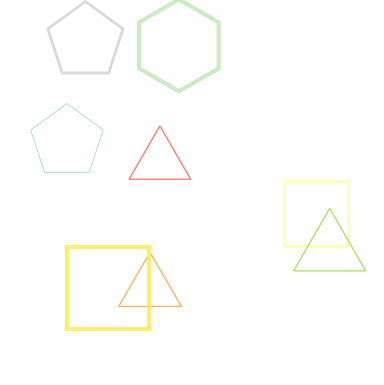[{"shape": "pentagon", "thickness": 0.5, "radius": 0.49, "center": [0.174, 0.632]}, {"shape": "square", "thickness": 2, "radius": 0.42, "center": [0.821, 0.445]}, {"shape": "triangle", "thickness": 1, "radius": 0.46, "center": [0.415, 0.581]}, {"shape": "triangle", "thickness": 1, "radius": 0.47, "center": [0.39, 0.251]}, {"shape": "triangle", "thickness": 1, "radius": 0.54, "center": [0.856, 0.351]}, {"shape": "pentagon", "thickness": 2, "radius": 0.51, "center": [0.222, 0.893]}, {"shape": "hexagon", "thickness": 3, "radius": 0.6, "center": [0.465, 0.882]}, {"shape": "square", "thickness": 3, "radius": 0.53, "center": [0.279, 0.253]}]